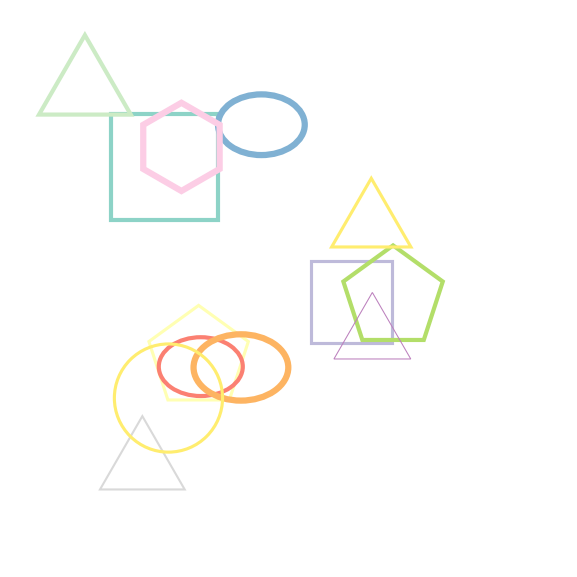[{"shape": "square", "thickness": 2, "radius": 0.46, "center": [0.285, 0.71]}, {"shape": "pentagon", "thickness": 1.5, "radius": 0.45, "center": [0.344, 0.38]}, {"shape": "square", "thickness": 1.5, "radius": 0.35, "center": [0.608, 0.476]}, {"shape": "oval", "thickness": 2, "radius": 0.36, "center": [0.348, 0.364]}, {"shape": "oval", "thickness": 3, "radius": 0.38, "center": [0.453, 0.783]}, {"shape": "oval", "thickness": 3, "radius": 0.41, "center": [0.417, 0.363]}, {"shape": "pentagon", "thickness": 2, "radius": 0.45, "center": [0.681, 0.484]}, {"shape": "hexagon", "thickness": 3, "radius": 0.38, "center": [0.314, 0.745]}, {"shape": "triangle", "thickness": 1, "radius": 0.42, "center": [0.246, 0.194]}, {"shape": "triangle", "thickness": 0.5, "radius": 0.38, "center": [0.645, 0.416]}, {"shape": "triangle", "thickness": 2, "radius": 0.46, "center": [0.147, 0.847]}, {"shape": "circle", "thickness": 1.5, "radius": 0.47, "center": [0.292, 0.31]}, {"shape": "triangle", "thickness": 1.5, "radius": 0.4, "center": [0.643, 0.611]}]